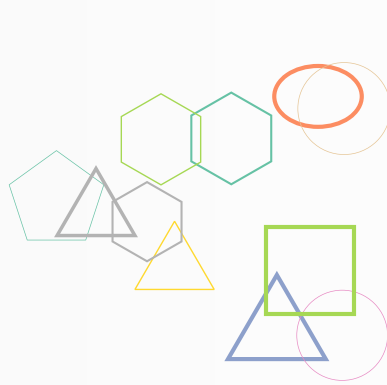[{"shape": "hexagon", "thickness": 1.5, "radius": 0.6, "center": [0.597, 0.64]}, {"shape": "pentagon", "thickness": 0.5, "radius": 0.64, "center": [0.146, 0.48]}, {"shape": "oval", "thickness": 3, "radius": 0.56, "center": [0.821, 0.75]}, {"shape": "triangle", "thickness": 3, "radius": 0.73, "center": [0.714, 0.14]}, {"shape": "circle", "thickness": 0.5, "radius": 0.59, "center": [0.883, 0.129]}, {"shape": "hexagon", "thickness": 1, "radius": 0.59, "center": [0.415, 0.638]}, {"shape": "square", "thickness": 3, "radius": 0.56, "center": [0.8, 0.298]}, {"shape": "triangle", "thickness": 1, "radius": 0.59, "center": [0.45, 0.307]}, {"shape": "circle", "thickness": 0.5, "radius": 0.6, "center": [0.888, 0.718]}, {"shape": "triangle", "thickness": 2.5, "radius": 0.58, "center": [0.248, 0.446]}, {"shape": "hexagon", "thickness": 1.5, "radius": 0.51, "center": [0.379, 0.424]}]